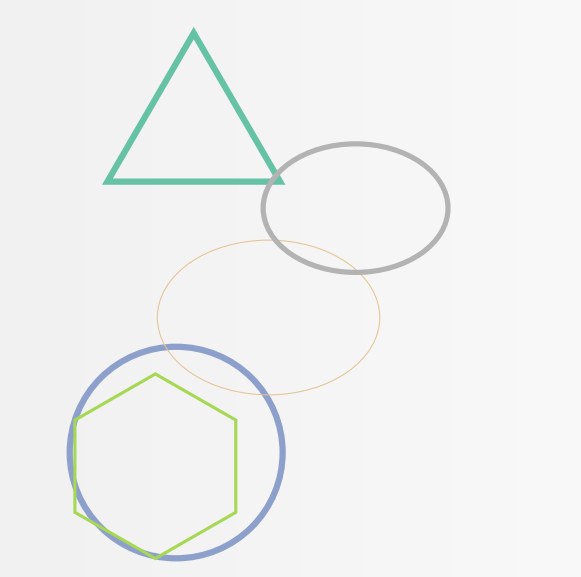[{"shape": "triangle", "thickness": 3, "radius": 0.86, "center": [0.333, 0.77]}, {"shape": "circle", "thickness": 3, "radius": 0.92, "center": [0.303, 0.216]}, {"shape": "hexagon", "thickness": 1.5, "radius": 0.8, "center": [0.267, 0.192]}, {"shape": "oval", "thickness": 0.5, "radius": 0.96, "center": [0.462, 0.449]}, {"shape": "oval", "thickness": 2.5, "radius": 0.8, "center": [0.612, 0.639]}]